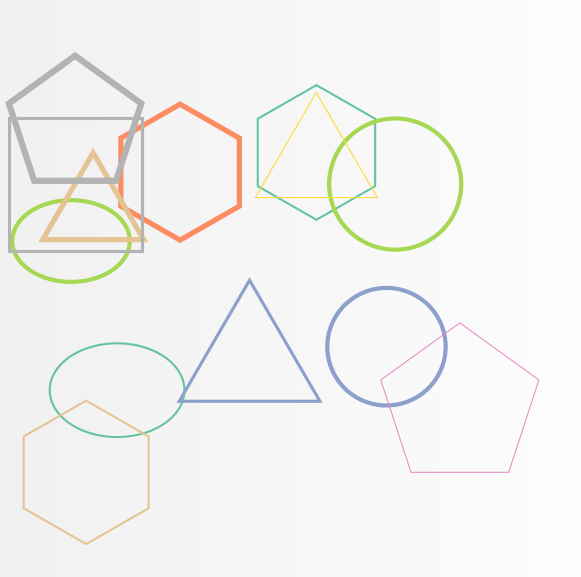[{"shape": "oval", "thickness": 1, "radius": 0.58, "center": [0.201, 0.323]}, {"shape": "hexagon", "thickness": 1, "radius": 0.58, "center": [0.544, 0.735]}, {"shape": "hexagon", "thickness": 2.5, "radius": 0.59, "center": [0.31, 0.701]}, {"shape": "circle", "thickness": 2, "radius": 0.51, "center": [0.665, 0.399]}, {"shape": "triangle", "thickness": 1.5, "radius": 0.7, "center": [0.429, 0.374]}, {"shape": "pentagon", "thickness": 0.5, "radius": 0.71, "center": [0.791, 0.297]}, {"shape": "oval", "thickness": 2, "radius": 0.51, "center": [0.122, 0.582]}, {"shape": "circle", "thickness": 2, "radius": 0.57, "center": [0.68, 0.68]}, {"shape": "triangle", "thickness": 0.5, "radius": 0.61, "center": [0.544, 0.718]}, {"shape": "hexagon", "thickness": 1, "radius": 0.62, "center": [0.148, 0.181]}, {"shape": "triangle", "thickness": 2.5, "radius": 0.5, "center": [0.16, 0.634]}, {"shape": "pentagon", "thickness": 3, "radius": 0.6, "center": [0.129, 0.783]}, {"shape": "square", "thickness": 1.5, "radius": 0.57, "center": [0.13, 0.679]}]